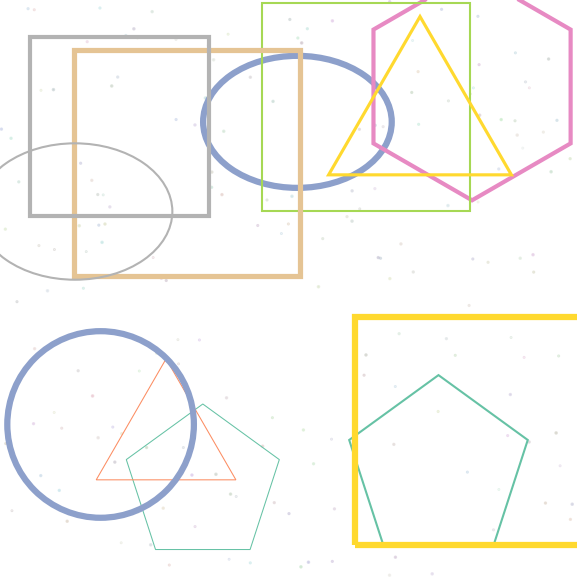[{"shape": "pentagon", "thickness": 1, "radius": 0.81, "center": [0.759, 0.187]}, {"shape": "pentagon", "thickness": 0.5, "radius": 0.7, "center": [0.351, 0.16]}, {"shape": "triangle", "thickness": 0.5, "radius": 0.7, "center": [0.288, 0.238]}, {"shape": "oval", "thickness": 3, "radius": 0.82, "center": [0.515, 0.788]}, {"shape": "circle", "thickness": 3, "radius": 0.81, "center": [0.174, 0.264]}, {"shape": "hexagon", "thickness": 2, "radius": 0.99, "center": [0.817, 0.849]}, {"shape": "square", "thickness": 1, "radius": 0.9, "center": [0.634, 0.813]}, {"shape": "triangle", "thickness": 1.5, "radius": 0.91, "center": [0.727, 0.788]}, {"shape": "square", "thickness": 3, "radius": 0.99, "center": [0.812, 0.252]}, {"shape": "square", "thickness": 2.5, "radius": 0.98, "center": [0.324, 0.717]}, {"shape": "oval", "thickness": 1, "radius": 0.84, "center": [0.13, 0.633]}, {"shape": "square", "thickness": 2, "radius": 0.77, "center": [0.207, 0.78]}]